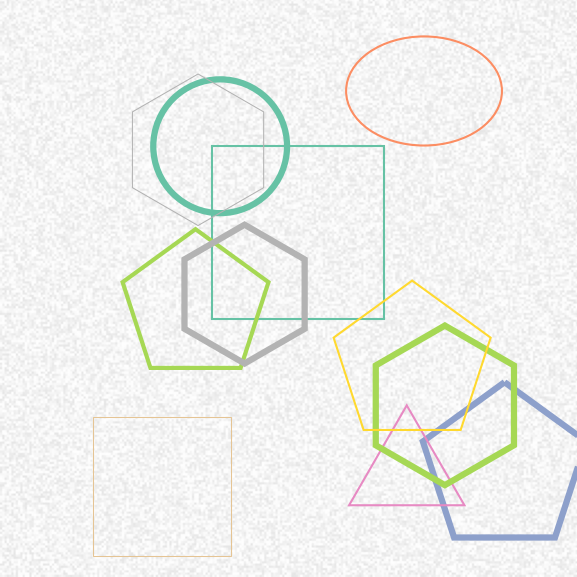[{"shape": "circle", "thickness": 3, "radius": 0.58, "center": [0.381, 0.746]}, {"shape": "square", "thickness": 1, "radius": 0.75, "center": [0.516, 0.597]}, {"shape": "oval", "thickness": 1, "radius": 0.67, "center": [0.734, 0.842]}, {"shape": "pentagon", "thickness": 3, "radius": 0.74, "center": [0.874, 0.189]}, {"shape": "triangle", "thickness": 1, "radius": 0.58, "center": [0.704, 0.182]}, {"shape": "pentagon", "thickness": 2, "radius": 0.66, "center": [0.339, 0.469]}, {"shape": "hexagon", "thickness": 3, "radius": 0.69, "center": [0.77, 0.297]}, {"shape": "pentagon", "thickness": 1, "radius": 0.71, "center": [0.714, 0.37]}, {"shape": "square", "thickness": 0.5, "radius": 0.6, "center": [0.281, 0.157]}, {"shape": "hexagon", "thickness": 3, "radius": 0.6, "center": [0.423, 0.49]}, {"shape": "hexagon", "thickness": 0.5, "radius": 0.66, "center": [0.343, 0.74]}]